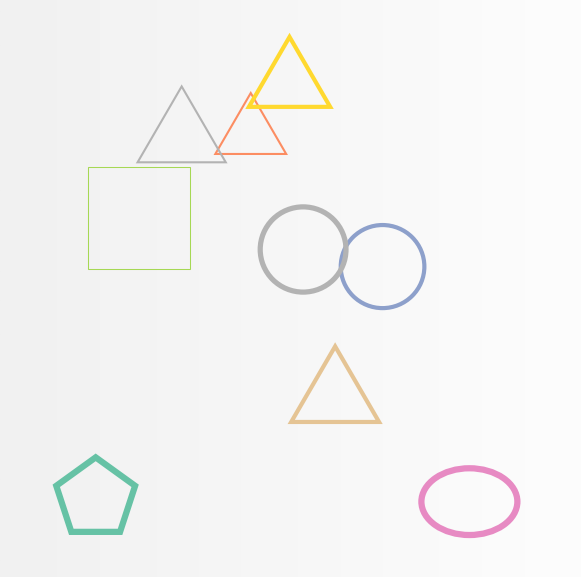[{"shape": "pentagon", "thickness": 3, "radius": 0.36, "center": [0.165, 0.136]}, {"shape": "triangle", "thickness": 1, "radius": 0.35, "center": [0.431, 0.768]}, {"shape": "circle", "thickness": 2, "radius": 0.36, "center": [0.658, 0.538]}, {"shape": "oval", "thickness": 3, "radius": 0.41, "center": [0.808, 0.13]}, {"shape": "square", "thickness": 0.5, "radius": 0.44, "center": [0.239, 0.622]}, {"shape": "triangle", "thickness": 2, "radius": 0.4, "center": [0.498, 0.854]}, {"shape": "triangle", "thickness": 2, "radius": 0.44, "center": [0.577, 0.312]}, {"shape": "triangle", "thickness": 1, "radius": 0.44, "center": [0.313, 0.762]}, {"shape": "circle", "thickness": 2.5, "radius": 0.37, "center": [0.521, 0.567]}]